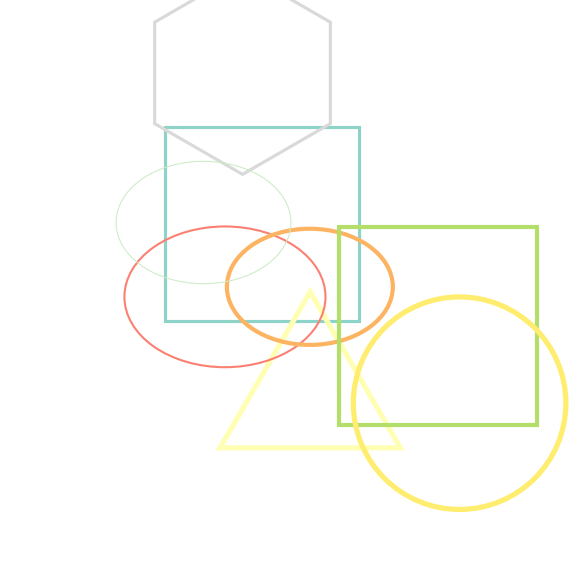[{"shape": "square", "thickness": 1.5, "radius": 0.84, "center": [0.454, 0.611]}, {"shape": "triangle", "thickness": 2.5, "radius": 0.9, "center": [0.537, 0.314]}, {"shape": "oval", "thickness": 1, "radius": 0.87, "center": [0.39, 0.485]}, {"shape": "oval", "thickness": 2, "radius": 0.72, "center": [0.537, 0.502]}, {"shape": "square", "thickness": 2, "radius": 0.86, "center": [0.758, 0.434]}, {"shape": "hexagon", "thickness": 1.5, "radius": 0.88, "center": [0.42, 0.873]}, {"shape": "oval", "thickness": 0.5, "radius": 0.76, "center": [0.352, 0.614]}, {"shape": "circle", "thickness": 2.5, "radius": 0.92, "center": [0.796, 0.301]}]